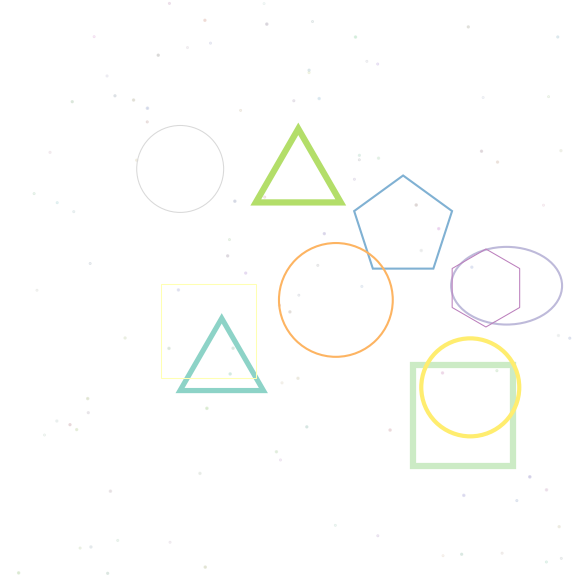[{"shape": "triangle", "thickness": 2.5, "radius": 0.42, "center": [0.384, 0.365]}, {"shape": "square", "thickness": 0.5, "radius": 0.41, "center": [0.361, 0.426]}, {"shape": "oval", "thickness": 1, "radius": 0.48, "center": [0.877, 0.504]}, {"shape": "pentagon", "thickness": 1, "radius": 0.45, "center": [0.698, 0.606]}, {"shape": "circle", "thickness": 1, "radius": 0.49, "center": [0.582, 0.48]}, {"shape": "triangle", "thickness": 3, "radius": 0.42, "center": [0.517, 0.691]}, {"shape": "circle", "thickness": 0.5, "radius": 0.38, "center": [0.312, 0.707]}, {"shape": "hexagon", "thickness": 0.5, "radius": 0.34, "center": [0.841, 0.5]}, {"shape": "square", "thickness": 3, "radius": 0.43, "center": [0.802, 0.28]}, {"shape": "circle", "thickness": 2, "radius": 0.42, "center": [0.814, 0.328]}]